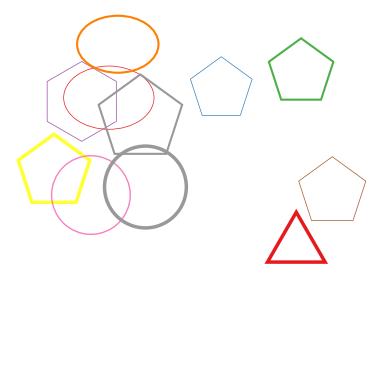[{"shape": "oval", "thickness": 0.5, "radius": 0.59, "center": [0.283, 0.746]}, {"shape": "triangle", "thickness": 2.5, "radius": 0.43, "center": [0.77, 0.362]}, {"shape": "pentagon", "thickness": 0.5, "radius": 0.42, "center": [0.575, 0.768]}, {"shape": "pentagon", "thickness": 1.5, "radius": 0.44, "center": [0.782, 0.812]}, {"shape": "hexagon", "thickness": 0.5, "radius": 0.52, "center": [0.212, 0.737]}, {"shape": "oval", "thickness": 1.5, "radius": 0.53, "center": [0.306, 0.885]}, {"shape": "pentagon", "thickness": 2.5, "radius": 0.49, "center": [0.14, 0.554]}, {"shape": "pentagon", "thickness": 0.5, "radius": 0.46, "center": [0.863, 0.501]}, {"shape": "circle", "thickness": 1, "radius": 0.51, "center": [0.236, 0.493]}, {"shape": "pentagon", "thickness": 1.5, "radius": 0.57, "center": [0.365, 0.693]}, {"shape": "circle", "thickness": 2.5, "radius": 0.53, "center": [0.378, 0.514]}]